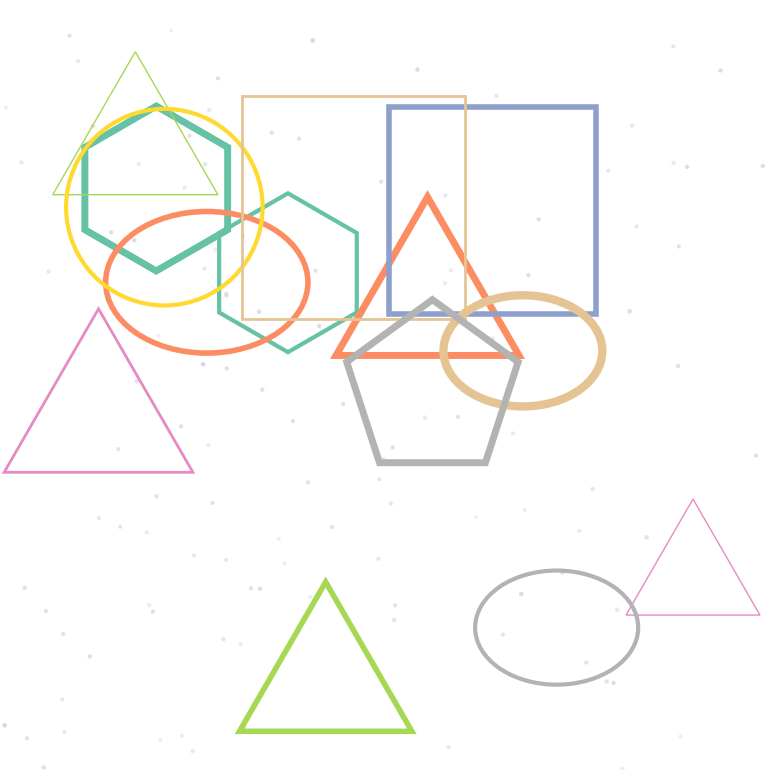[{"shape": "hexagon", "thickness": 1.5, "radius": 0.52, "center": [0.374, 0.646]}, {"shape": "hexagon", "thickness": 2.5, "radius": 0.54, "center": [0.203, 0.755]}, {"shape": "oval", "thickness": 2, "radius": 0.66, "center": [0.269, 0.633]}, {"shape": "triangle", "thickness": 2.5, "radius": 0.69, "center": [0.555, 0.607]}, {"shape": "square", "thickness": 2, "radius": 0.67, "center": [0.639, 0.726]}, {"shape": "triangle", "thickness": 1, "radius": 0.71, "center": [0.128, 0.457]}, {"shape": "triangle", "thickness": 0.5, "radius": 0.5, "center": [0.9, 0.251]}, {"shape": "triangle", "thickness": 0.5, "radius": 0.62, "center": [0.176, 0.809]}, {"shape": "triangle", "thickness": 2, "radius": 0.65, "center": [0.423, 0.115]}, {"shape": "circle", "thickness": 1.5, "radius": 0.64, "center": [0.213, 0.731]}, {"shape": "oval", "thickness": 3, "radius": 0.52, "center": [0.679, 0.544]}, {"shape": "square", "thickness": 1, "radius": 0.73, "center": [0.459, 0.73]}, {"shape": "pentagon", "thickness": 2.5, "radius": 0.59, "center": [0.562, 0.494]}, {"shape": "oval", "thickness": 1.5, "radius": 0.53, "center": [0.723, 0.185]}]